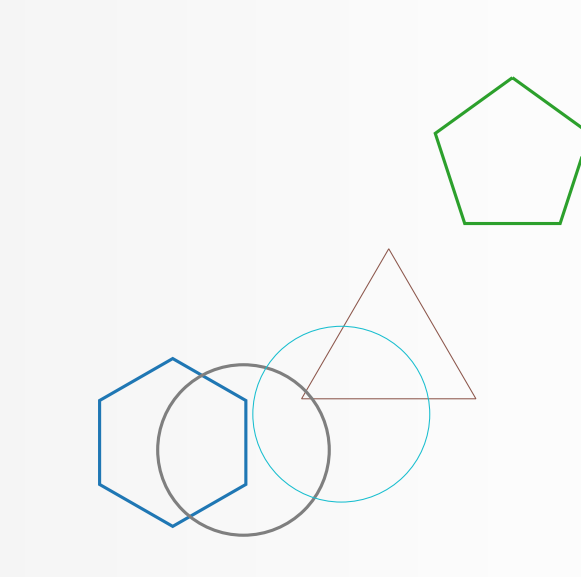[{"shape": "hexagon", "thickness": 1.5, "radius": 0.73, "center": [0.297, 0.233]}, {"shape": "pentagon", "thickness": 1.5, "radius": 0.7, "center": [0.882, 0.725]}, {"shape": "triangle", "thickness": 0.5, "radius": 0.87, "center": [0.669, 0.395]}, {"shape": "circle", "thickness": 1.5, "radius": 0.74, "center": [0.419, 0.22]}, {"shape": "circle", "thickness": 0.5, "radius": 0.76, "center": [0.587, 0.282]}]